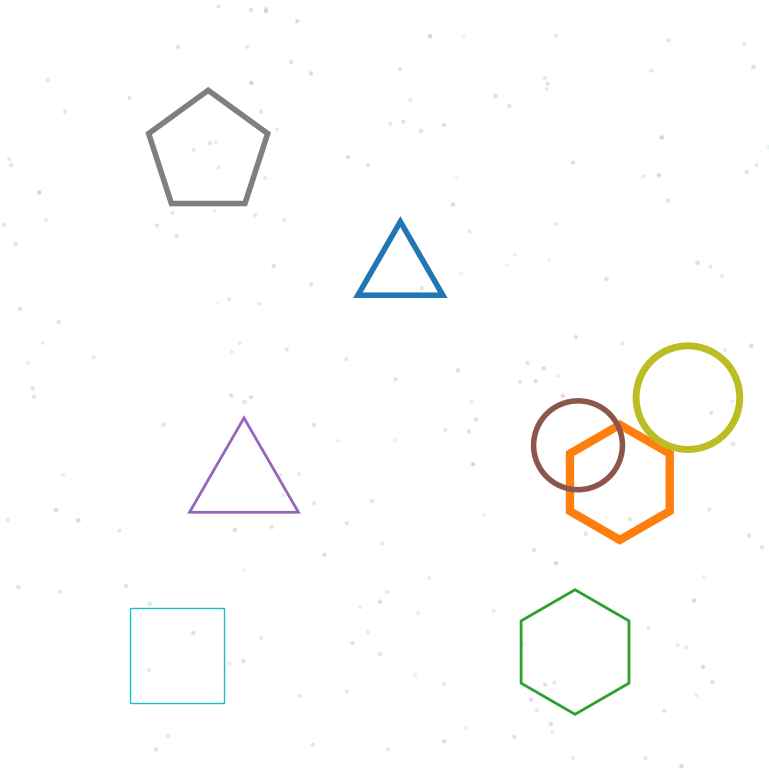[{"shape": "triangle", "thickness": 2, "radius": 0.32, "center": [0.52, 0.648]}, {"shape": "hexagon", "thickness": 3, "radius": 0.37, "center": [0.805, 0.374]}, {"shape": "hexagon", "thickness": 1, "radius": 0.4, "center": [0.747, 0.153]}, {"shape": "triangle", "thickness": 1, "radius": 0.41, "center": [0.317, 0.376]}, {"shape": "circle", "thickness": 2, "radius": 0.29, "center": [0.751, 0.422]}, {"shape": "pentagon", "thickness": 2, "radius": 0.41, "center": [0.27, 0.801]}, {"shape": "circle", "thickness": 2.5, "radius": 0.34, "center": [0.893, 0.484]}, {"shape": "square", "thickness": 0.5, "radius": 0.31, "center": [0.23, 0.148]}]